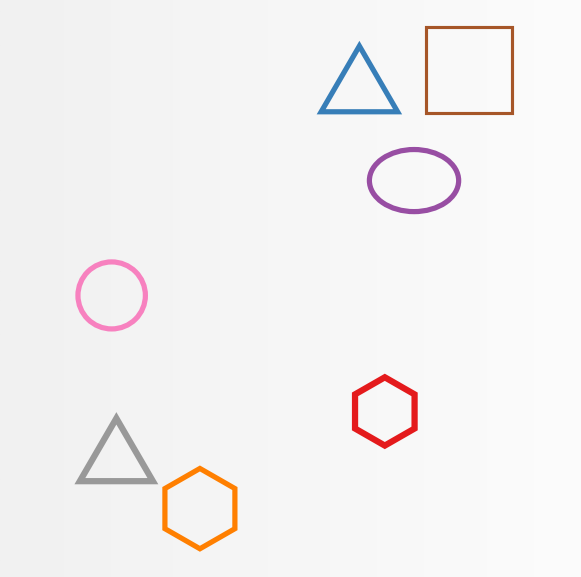[{"shape": "hexagon", "thickness": 3, "radius": 0.3, "center": [0.662, 0.287]}, {"shape": "triangle", "thickness": 2.5, "radius": 0.38, "center": [0.618, 0.844]}, {"shape": "oval", "thickness": 2.5, "radius": 0.38, "center": [0.712, 0.686]}, {"shape": "hexagon", "thickness": 2.5, "radius": 0.35, "center": [0.344, 0.118]}, {"shape": "square", "thickness": 1.5, "radius": 0.37, "center": [0.807, 0.878]}, {"shape": "circle", "thickness": 2.5, "radius": 0.29, "center": [0.192, 0.488]}, {"shape": "triangle", "thickness": 3, "radius": 0.36, "center": [0.2, 0.202]}]